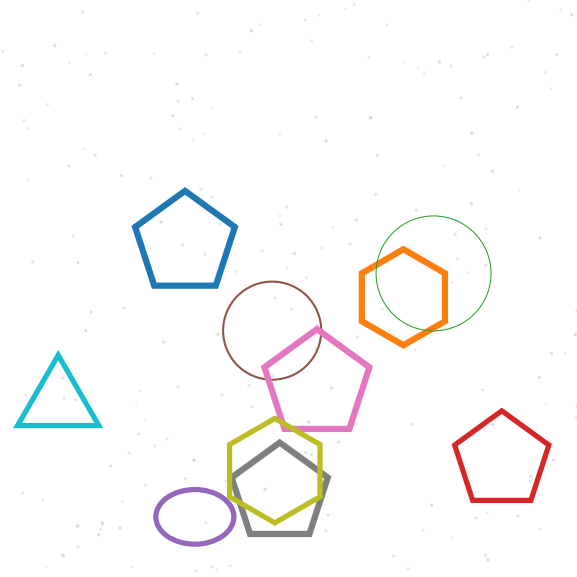[{"shape": "pentagon", "thickness": 3, "radius": 0.45, "center": [0.32, 0.578]}, {"shape": "hexagon", "thickness": 3, "radius": 0.42, "center": [0.699, 0.484]}, {"shape": "circle", "thickness": 0.5, "radius": 0.5, "center": [0.751, 0.526]}, {"shape": "pentagon", "thickness": 2.5, "radius": 0.43, "center": [0.869, 0.202]}, {"shape": "oval", "thickness": 2.5, "radius": 0.34, "center": [0.337, 0.104]}, {"shape": "circle", "thickness": 1, "radius": 0.42, "center": [0.471, 0.427]}, {"shape": "pentagon", "thickness": 3, "radius": 0.48, "center": [0.549, 0.334]}, {"shape": "pentagon", "thickness": 3, "radius": 0.44, "center": [0.484, 0.145]}, {"shape": "hexagon", "thickness": 2.5, "radius": 0.45, "center": [0.476, 0.184]}, {"shape": "triangle", "thickness": 2.5, "radius": 0.41, "center": [0.101, 0.303]}]